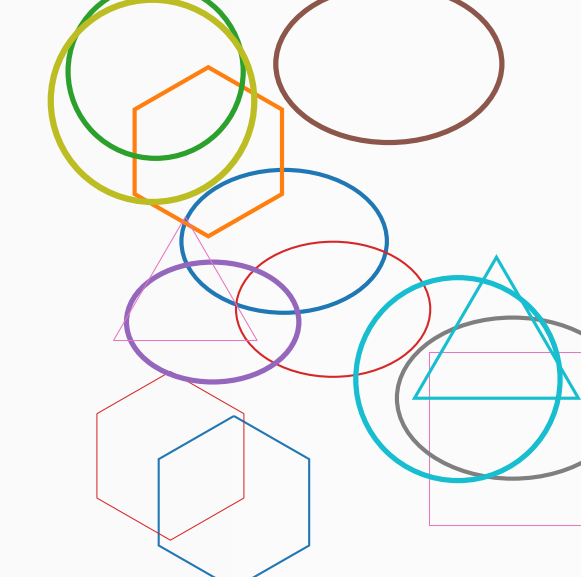[{"shape": "hexagon", "thickness": 1, "radius": 0.75, "center": [0.402, 0.129]}, {"shape": "oval", "thickness": 2, "radius": 0.88, "center": [0.489, 0.581]}, {"shape": "hexagon", "thickness": 2, "radius": 0.73, "center": [0.358, 0.736]}, {"shape": "circle", "thickness": 2.5, "radius": 0.75, "center": [0.268, 0.876]}, {"shape": "hexagon", "thickness": 0.5, "radius": 0.73, "center": [0.293, 0.21]}, {"shape": "oval", "thickness": 1, "radius": 0.84, "center": [0.573, 0.464]}, {"shape": "oval", "thickness": 2.5, "radius": 0.74, "center": [0.366, 0.442]}, {"shape": "oval", "thickness": 2.5, "radius": 0.97, "center": [0.669, 0.888]}, {"shape": "triangle", "thickness": 0.5, "radius": 0.71, "center": [0.319, 0.481]}, {"shape": "square", "thickness": 0.5, "radius": 0.75, "center": [0.887, 0.239]}, {"shape": "oval", "thickness": 2, "radius": 1.0, "center": [0.882, 0.31]}, {"shape": "circle", "thickness": 3, "radius": 0.88, "center": [0.262, 0.825]}, {"shape": "triangle", "thickness": 1.5, "radius": 0.81, "center": [0.854, 0.391]}, {"shape": "circle", "thickness": 2.5, "radius": 0.88, "center": [0.788, 0.343]}]